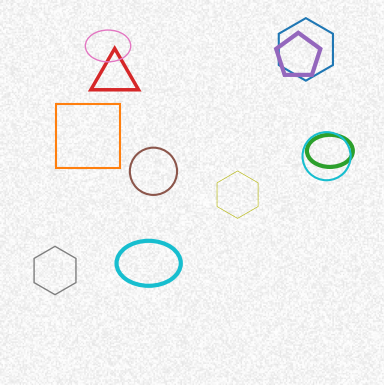[{"shape": "hexagon", "thickness": 1.5, "radius": 0.41, "center": [0.794, 0.872]}, {"shape": "square", "thickness": 1.5, "radius": 0.41, "center": [0.229, 0.646]}, {"shape": "oval", "thickness": 3, "radius": 0.3, "center": [0.857, 0.608]}, {"shape": "triangle", "thickness": 2.5, "radius": 0.36, "center": [0.298, 0.803]}, {"shape": "pentagon", "thickness": 3, "radius": 0.3, "center": [0.775, 0.854]}, {"shape": "circle", "thickness": 1.5, "radius": 0.31, "center": [0.399, 0.555]}, {"shape": "oval", "thickness": 1, "radius": 0.29, "center": [0.281, 0.881]}, {"shape": "hexagon", "thickness": 1, "radius": 0.31, "center": [0.143, 0.297]}, {"shape": "hexagon", "thickness": 0.5, "radius": 0.31, "center": [0.617, 0.494]}, {"shape": "circle", "thickness": 1.5, "radius": 0.31, "center": [0.848, 0.594]}, {"shape": "oval", "thickness": 3, "radius": 0.42, "center": [0.386, 0.316]}]